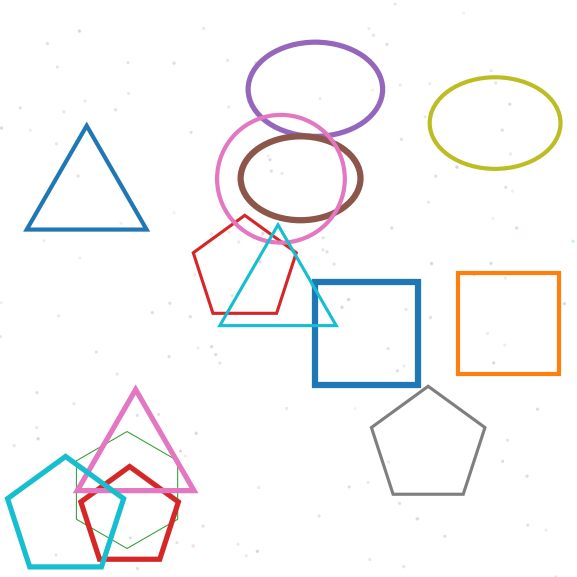[{"shape": "square", "thickness": 3, "radius": 0.45, "center": [0.634, 0.422]}, {"shape": "triangle", "thickness": 2, "radius": 0.6, "center": [0.15, 0.662]}, {"shape": "square", "thickness": 2, "radius": 0.44, "center": [0.881, 0.439]}, {"shape": "hexagon", "thickness": 0.5, "radius": 0.51, "center": [0.22, 0.151]}, {"shape": "pentagon", "thickness": 2.5, "radius": 0.44, "center": [0.224, 0.103]}, {"shape": "pentagon", "thickness": 1.5, "radius": 0.47, "center": [0.424, 0.532]}, {"shape": "oval", "thickness": 2.5, "radius": 0.58, "center": [0.546, 0.845]}, {"shape": "oval", "thickness": 3, "radius": 0.52, "center": [0.52, 0.69]}, {"shape": "circle", "thickness": 2, "radius": 0.55, "center": [0.486, 0.69]}, {"shape": "triangle", "thickness": 2.5, "radius": 0.58, "center": [0.235, 0.208]}, {"shape": "pentagon", "thickness": 1.5, "radius": 0.52, "center": [0.741, 0.227]}, {"shape": "oval", "thickness": 2, "radius": 0.57, "center": [0.857, 0.786]}, {"shape": "pentagon", "thickness": 2.5, "radius": 0.53, "center": [0.114, 0.103]}, {"shape": "triangle", "thickness": 1.5, "radius": 0.58, "center": [0.481, 0.493]}]